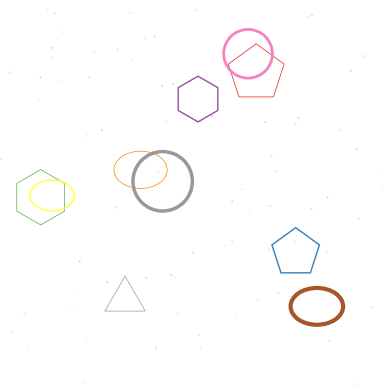[{"shape": "pentagon", "thickness": 0.5, "radius": 0.38, "center": [0.665, 0.81]}, {"shape": "pentagon", "thickness": 1, "radius": 0.32, "center": [0.768, 0.344]}, {"shape": "hexagon", "thickness": 0.5, "radius": 0.36, "center": [0.106, 0.488]}, {"shape": "hexagon", "thickness": 1, "radius": 0.3, "center": [0.514, 0.743]}, {"shape": "oval", "thickness": 0.5, "radius": 0.35, "center": [0.365, 0.559]}, {"shape": "oval", "thickness": 1, "radius": 0.29, "center": [0.135, 0.492]}, {"shape": "oval", "thickness": 3, "radius": 0.34, "center": [0.823, 0.204]}, {"shape": "circle", "thickness": 2, "radius": 0.32, "center": [0.644, 0.86]}, {"shape": "circle", "thickness": 2.5, "radius": 0.39, "center": [0.422, 0.529]}, {"shape": "triangle", "thickness": 0.5, "radius": 0.3, "center": [0.325, 0.222]}]